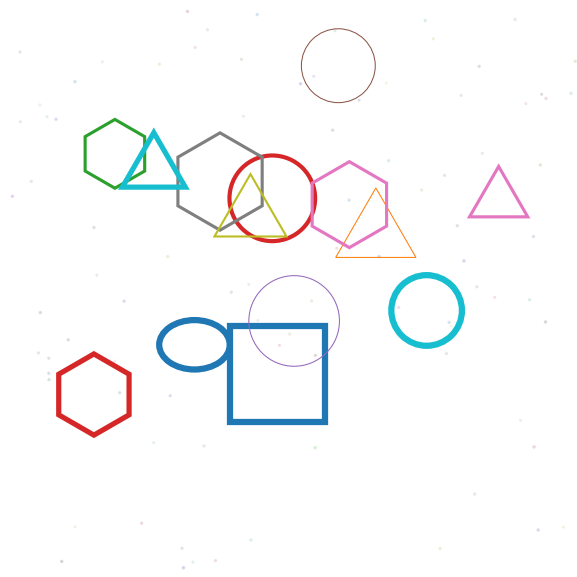[{"shape": "square", "thickness": 3, "radius": 0.41, "center": [0.481, 0.352]}, {"shape": "oval", "thickness": 3, "radius": 0.31, "center": [0.337, 0.402]}, {"shape": "triangle", "thickness": 0.5, "radius": 0.4, "center": [0.651, 0.594]}, {"shape": "hexagon", "thickness": 1.5, "radius": 0.3, "center": [0.199, 0.733]}, {"shape": "hexagon", "thickness": 2.5, "radius": 0.35, "center": [0.163, 0.316]}, {"shape": "circle", "thickness": 2, "radius": 0.37, "center": [0.472, 0.656]}, {"shape": "circle", "thickness": 0.5, "radius": 0.39, "center": [0.509, 0.443]}, {"shape": "circle", "thickness": 0.5, "radius": 0.32, "center": [0.586, 0.885]}, {"shape": "hexagon", "thickness": 1.5, "radius": 0.37, "center": [0.605, 0.645]}, {"shape": "triangle", "thickness": 1.5, "radius": 0.29, "center": [0.863, 0.653]}, {"shape": "hexagon", "thickness": 1.5, "radius": 0.42, "center": [0.381, 0.685]}, {"shape": "triangle", "thickness": 1, "radius": 0.36, "center": [0.434, 0.626]}, {"shape": "circle", "thickness": 3, "radius": 0.31, "center": [0.739, 0.462]}, {"shape": "triangle", "thickness": 2.5, "radius": 0.31, "center": [0.266, 0.707]}]